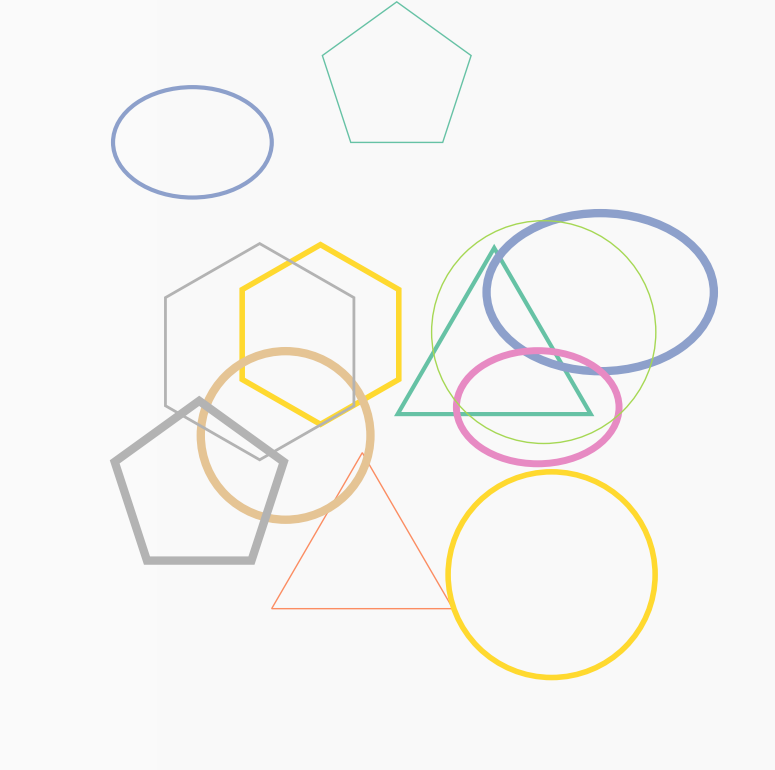[{"shape": "triangle", "thickness": 1.5, "radius": 0.72, "center": [0.638, 0.534]}, {"shape": "pentagon", "thickness": 0.5, "radius": 0.5, "center": [0.512, 0.897]}, {"shape": "triangle", "thickness": 0.5, "radius": 0.68, "center": [0.467, 0.277]}, {"shape": "oval", "thickness": 3, "radius": 0.73, "center": [0.774, 0.621]}, {"shape": "oval", "thickness": 1.5, "radius": 0.51, "center": [0.248, 0.815]}, {"shape": "oval", "thickness": 2.5, "radius": 0.52, "center": [0.694, 0.471]}, {"shape": "circle", "thickness": 0.5, "radius": 0.72, "center": [0.702, 0.569]}, {"shape": "circle", "thickness": 2, "radius": 0.67, "center": [0.712, 0.254]}, {"shape": "hexagon", "thickness": 2, "radius": 0.58, "center": [0.414, 0.566]}, {"shape": "circle", "thickness": 3, "radius": 0.55, "center": [0.369, 0.434]}, {"shape": "pentagon", "thickness": 3, "radius": 0.57, "center": [0.257, 0.365]}, {"shape": "hexagon", "thickness": 1, "radius": 0.7, "center": [0.335, 0.543]}]